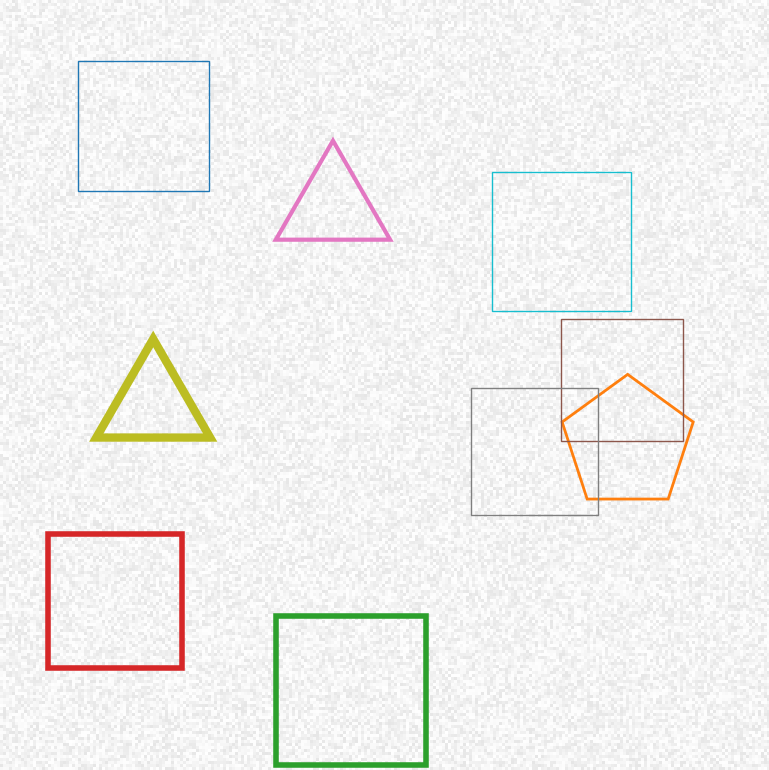[{"shape": "square", "thickness": 0.5, "radius": 0.42, "center": [0.186, 0.836]}, {"shape": "pentagon", "thickness": 1, "radius": 0.45, "center": [0.815, 0.424]}, {"shape": "square", "thickness": 2, "radius": 0.49, "center": [0.456, 0.103]}, {"shape": "square", "thickness": 2, "radius": 0.44, "center": [0.15, 0.219]}, {"shape": "square", "thickness": 0.5, "radius": 0.4, "center": [0.808, 0.506]}, {"shape": "triangle", "thickness": 1.5, "radius": 0.43, "center": [0.432, 0.732]}, {"shape": "square", "thickness": 0.5, "radius": 0.41, "center": [0.694, 0.413]}, {"shape": "triangle", "thickness": 3, "radius": 0.43, "center": [0.199, 0.474]}, {"shape": "square", "thickness": 0.5, "radius": 0.45, "center": [0.729, 0.687]}]